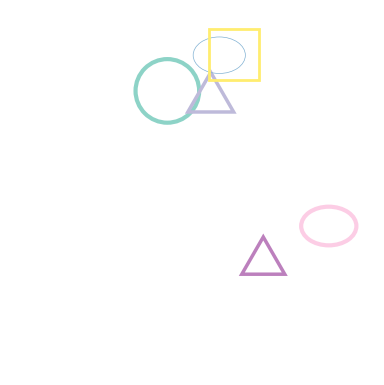[{"shape": "circle", "thickness": 3, "radius": 0.41, "center": [0.435, 0.764]}, {"shape": "triangle", "thickness": 2.5, "radius": 0.34, "center": [0.547, 0.743]}, {"shape": "oval", "thickness": 0.5, "radius": 0.34, "center": [0.57, 0.857]}, {"shape": "oval", "thickness": 3, "radius": 0.36, "center": [0.854, 0.413]}, {"shape": "triangle", "thickness": 2.5, "radius": 0.32, "center": [0.684, 0.32]}, {"shape": "square", "thickness": 2, "radius": 0.33, "center": [0.608, 0.859]}]